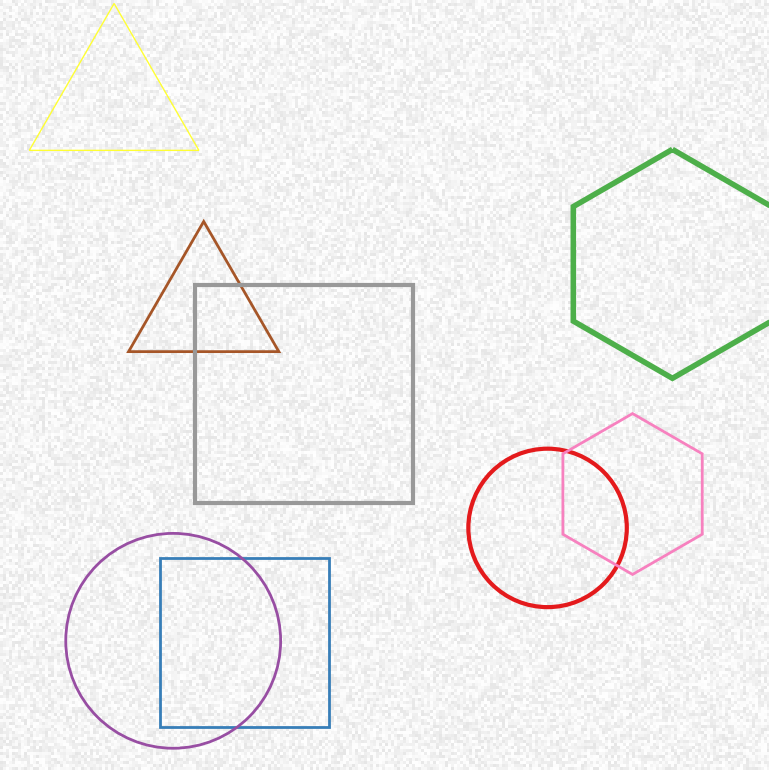[{"shape": "circle", "thickness": 1.5, "radius": 0.51, "center": [0.711, 0.314]}, {"shape": "square", "thickness": 1, "radius": 0.55, "center": [0.317, 0.166]}, {"shape": "hexagon", "thickness": 2, "radius": 0.74, "center": [0.873, 0.657]}, {"shape": "circle", "thickness": 1, "radius": 0.7, "center": [0.225, 0.168]}, {"shape": "triangle", "thickness": 0.5, "radius": 0.64, "center": [0.148, 0.868]}, {"shape": "triangle", "thickness": 1, "radius": 0.56, "center": [0.265, 0.6]}, {"shape": "hexagon", "thickness": 1, "radius": 0.52, "center": [0.821, 0.358]}, {"shape": "square", "thickness": 1.5, "radius": 0.71, "center": [0.394, 0.488]}]